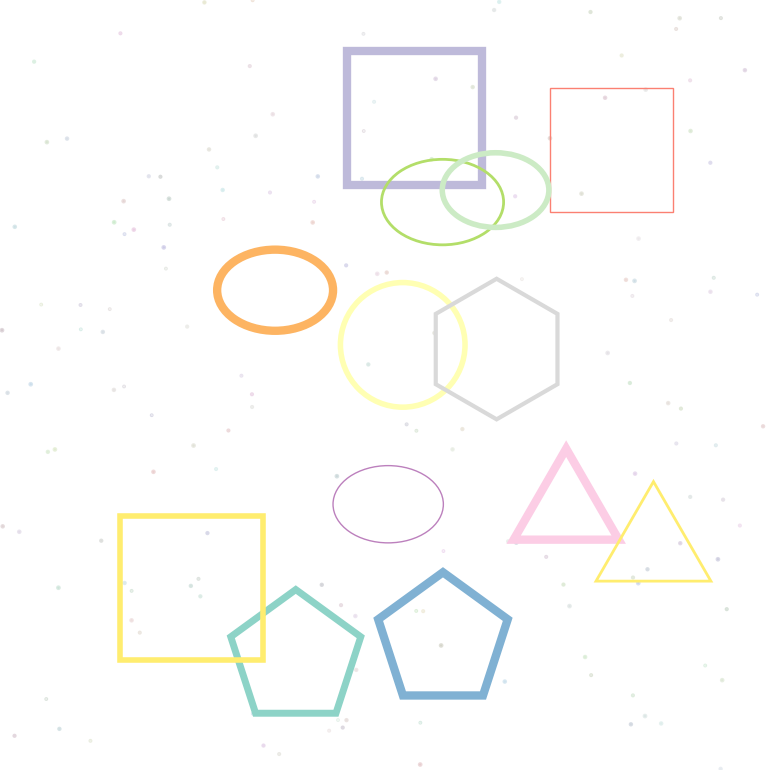[{"shape": "pentagon", "thickness": 2.5, "radius": 0.44, "center": [0.384, 0.146]}, {"shape": "circle", "thickness": 2, "radius": 0.4, "center": [0.523, 0.552]}, {"shape": "square", "thickness": 3, "radius": 0.44, "center": [0.538, 0.847]}, {"shape": "square", "thickness": 0.5, "radius": 0.4, "center": [0.794, 0.805]}, {"shape": "pentagon", "thickness": 3, "radius": 0.44, "center": [0.575, 0.168]}, {"shape": "oval", "thickness": 3, "radius": 0.38, "center": [0.357, 0.623]}, {"shape": "oval", "thickness": 1, "radius": 0.4, "center": [0.575, 0.738]}, {"shape": "triangle", "thickness": 3, "radius": 0.39, "center": [0.735, 0.339]}, {"shape": "hexagon", "thickness": 1.5, "radius": 0.46, "center": [0.645, 0.547]}, {"shape": "oval", "thickness": 0.5, "radius": 0.36, "center": [0.504, 0.345]}, {"shape": "oval", "thickness": 2, "radius": 0.35, "center": [0.644, 0.753]}, {"shape": "triangle", "thickness": 1, "radius": 0.43, "center": [0.849, 0.288]}, {"shape": "square", "thickness": 2, "radius": 0.47, "center": [0.249, 0.236]}]